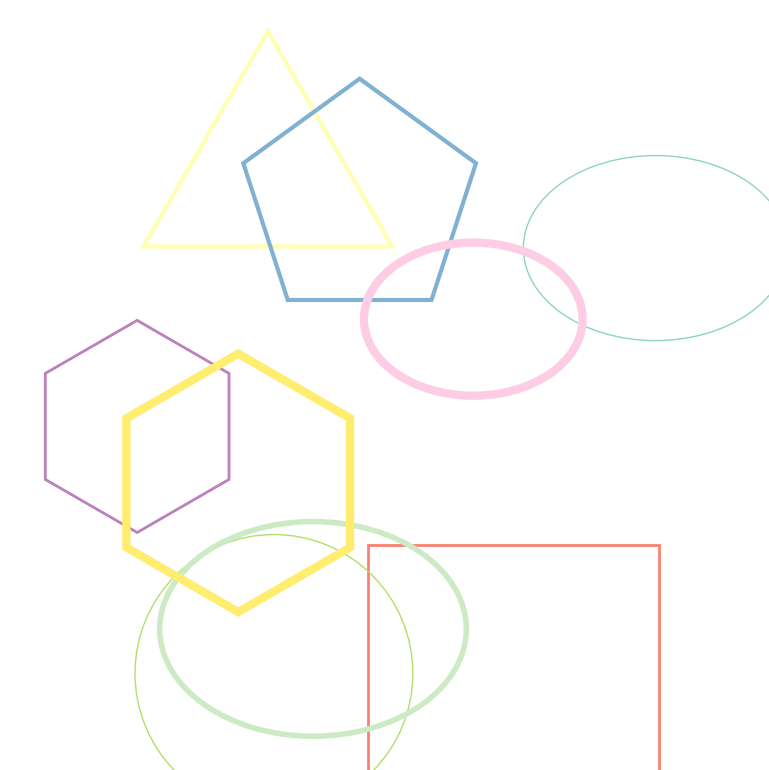[{"shape": "oval", "thickness": 0.5, "radius": 0.86, "center": [0.851, 0.678]}, {"shape": "triangle", "thickness": 1.5, "radius": 0.93, "center": [0.348, 0.773]}, {"shape": "square", "thickness": 1, "radius": 0.95, "center": [0.667, 0.103]}, {"shape": "pentagon", "thickness": 1.5, "radius": 0.79, "center": [0.467, 0.739]}, {"shape": "circle", "thickness": 0.5, "radius": 0.9, "center": [0.356, 0.125]}, {"shape": "oval", "thickness": 3, "radius": 0.71, "center": [0.615, 0.586]}, {"shape": "hexagon", "thickness": 1, "radius": 0.69, "center": [0.178, 0.446]}, {"shape": "oval", "thickness": 2, "radius": 1.0, "center": [0.406, 0.183]}, {"shape": "hexagon", "thickness": 3, "radius": 0.84, "center": [0.309, 0.373]}]